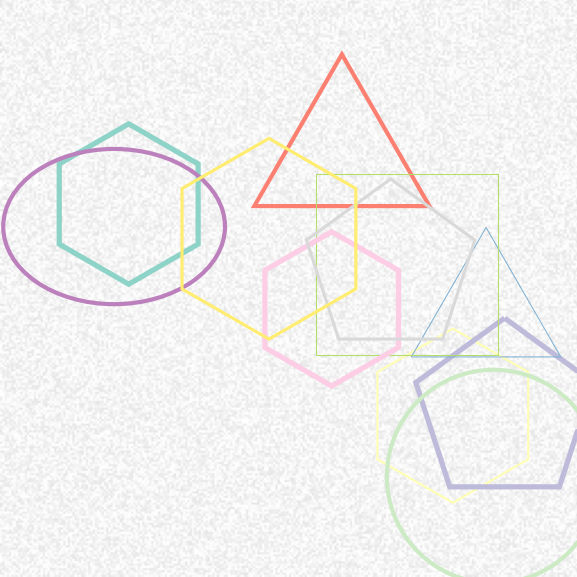[{"shape": "hexagon", "thickness": 2.5, "radius": 0.69, "center": [0.223, 0.646]}, {"shape": "hexagon", "thickness": 1, "radius": 0.75, "center": [0.784, 0.279]}, {"shape": "pentagon", "thickness": 2.5, "radius": 0.81, "center": [0.874, 0.287]}, {"shape": "triangle", "thickness": 2, "radius": 0.88, "center": [0.592, 0.73]}, {"shape": "triangle", "thickness": 0.5, "radius": 0.75, "center": [0.842, 0.456]}, {"shape": "square", "thickness": 0.5, "radius": 0.79, "center": [0.705, 0.541]}, {"shape": "hexagon", "thickness": 2.5, "radius": 0.67, "center": [0.574, 0.464]}, {"shape": "pentagon", "thickness": 1.5, "radius": 0.77, "center": [0.676, 0.536]}, {"shape": "oval", "thickness": 2, "radius": 0.96, "center": [0.198, 0.607]}, {"shape": "circle", "thickness": 2, "radius": 0.92, "center": [0.855, 0.174]}, {"shape": "hexagon", "thickness": 1.5, "radius": 0.87, "center": [0.466, 0.586]}]